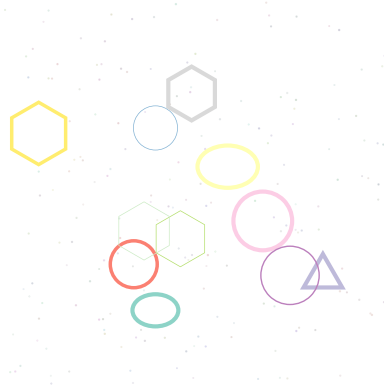[{"shape": "oval", "thickness": 3, "radius": 0.3, "center": [0.404, 0.194]}, {"shape": "oval", "thickness": 3, "radius": 0.39, "center": [0.591, 0.567]}, {"shape": "triangle", "thickness": 3, "radius": 0.29, "center": [0.839, 0.282]}, {"shape": "circle", "thickness": 2.5, "radius": 0.3, "center": [0.347, 0.314]}, {"shape": "circle", "thickness": 0.5, "radius": 0.29, "center": [0.404, 0.668]}, {"shape": "hexagon", "thickness": 0.5, "radius": 0.36, "center": [0.469, 0.38]}, {"shape": "circle", "thickness": 3, "radius": 0.38, "center": [0.683, 0.426]}, {"shape": "hexagon", "thickness": 3, "radius": 0.35, "center": [0.498, 0.757]}, {"shape": "circle", "thickness": 1, "radius": 0.38, "center": [0.753, 0.285]}, {"shape": "hexagon", "thickness": 0.5, "radius": 0.38, "center": [0.374, 0.4]}, {"shape": "hexagon", "thickness": 2.5, "radius": 0.4, "center": [0.1, 0.653]}]